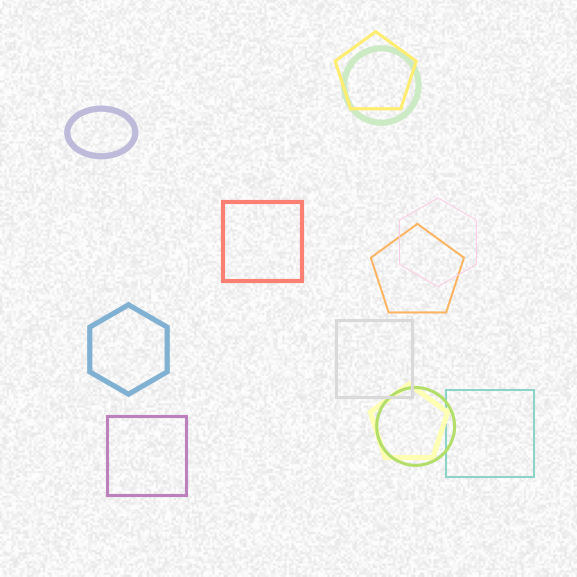[{"shape": "square", "thickness": 1, "radius": 0.38, "center": [0.849, 0.248]}, {"shape": "pentagon", "thickness": 2.5, "radius": 0.35, "center": [0.708, 0.264]}, {"shape": "oval", "thickness": 3, "radius": 0.29, "center": [0.175, 0.77]}, {"shape": "square", "thickness": 2, "radius": 0.34, "center": [0.454, 0.581]}, {"shape": "hexagon", "thickness": 2.5, "radius": 0.39, "center": [0.222, 0.394]}, {"shape": "pentagon", "thickness": 1, "radius": 0.42, "center": [0.723, 0.527]}, {"shape": "circle", "thickness": 1.5, "radius": 0.34, "center": [0.72, 0.261]}, {"shape": "hexagon", "thickness": 0.5, "radius": 0.38, "center": [0.758, 0.58]}, {"shape": "square", "thickness": 1.5, "radius": 0.33, "center": [0.647, 0.378]}, {"shape": "square", "thickness": 1.5, "radius": 0.34, "center": [0.254, 0.211]}, {"shape": "circle", "thickness": 3, "radius": 0.32, "center": [0.66, 0.851]}, {"shape": "pentagon", "thickness": 1.5, "radius": 0.37, "center": [0.651, 0.871]}]